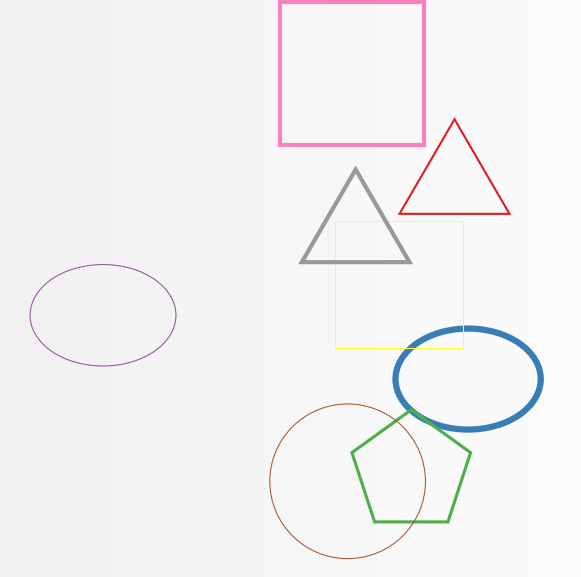[{"shape": "triangle", "thickness": 1, "radius": 0.55, "center": [0.782, 0.683]}, {"shape": "oval", "thickness": 3, "radius": 0.62, "center": [0.805, 0.343]}, {"shape": "pentagon", "thickness": 1.5, "radius": 0.54, "center": [0.708, 0.182]}, {"shape": "oval", "thickness": 0.5, "radius": 0.63, "center": [0.177, 0.453]}, {"shape": "square", "thickness": 0.5, "radius": 0.55, "center": [0.687, 0.506]}, {"shape": "circle", "thickness": 0.5, "radius": 0.67, "center": [0.598, 0.166]}, {"shape": "square", "thickness": 2, "radius": 0.62, "center": [0.605, 0.871]}, {"shape": "triangle", "thickness": 2, "radius": 0.53, "center": [0.612, 0.599]}]